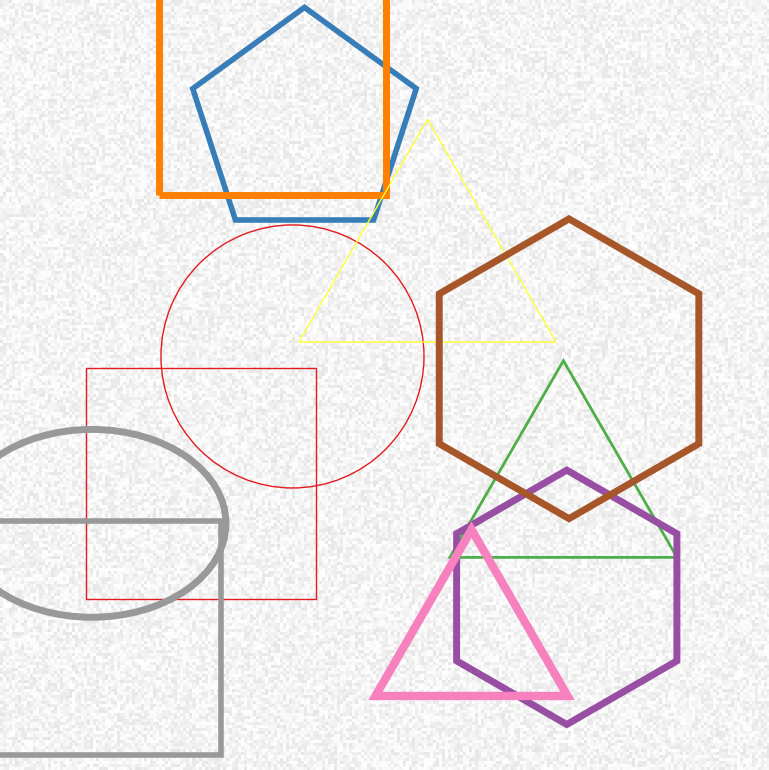[{"shape": "square", "thickness": 0.5, "radius": 0.75, "center": [0.261, 0.372]}, {"shape": "circle", "thickness": 0.5, "radius": 0.85, "center": [0.38, 0.537]}, {"shape": "pentagon", "thickness": 2, "radius": 0.76, "center": [0.395, 0.838]}, {"shape": "triangle", "thickness": 1, "radius": 0.85, "center": [0.732, 0.361]}, {"shape": "hexagon", "thickness": 2.5, "radius": 0.83, "center": [0.736, 0.224]}, {"shape": "square", "thickness": 2.5, "radius": 0.73, "center": [0.354, 0.893]}, {"shape": "triangle", "thickness": 0.5, "radius": 0.96, "center": [0.555, 0.652]}, {"shape": "hexagon", "thickness": 2.5, "radius": 0.97, "center": [0.739, 0.521]}, {"shape": "triangle", "thickness": 3, "radius": 0.72, "center": [0.612, 0.168]}, {"shape": "oval", "thickness": 2.5, "radius": 0.87, "center": [0.119, 0.32]}, {"shape": "square", "thickness": 2, "radius": 0.76, "center": [0.136, 0.171]}]